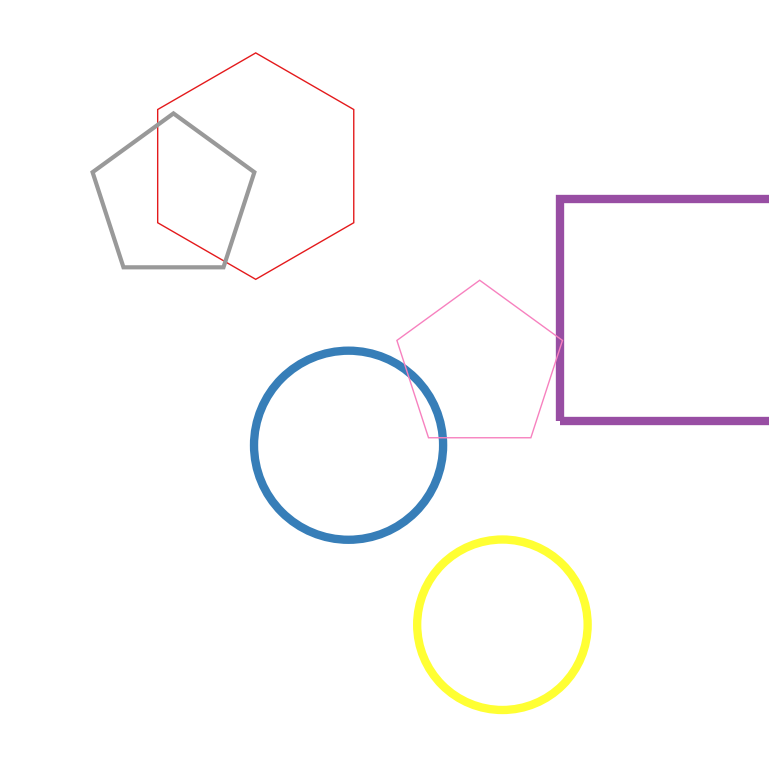[{"shape": "hexagon", "thickness": 0.5, "radius": 0.74, "center": [0.332, 0.784]}, {"shape": "circle", "thickness": 3, "radius": 0.61, "center": [0.453, 0.422]}, {"shape": "square", "thickness": 3, "radius": 0.72, "center": [0.871, 0.597]}, {"shape": "circle", "thickness": 3, "radius": 0.55, "center": [0.652, 0.189]}, {"shape": "pentagon", "thickness": 0.5, "radius": 0.57, "center": [0.623, 0.523]}, {"shape": "pentagon", "thickness": 1.5, "radius": 0.55, "center": [0.225, 0.742]}]